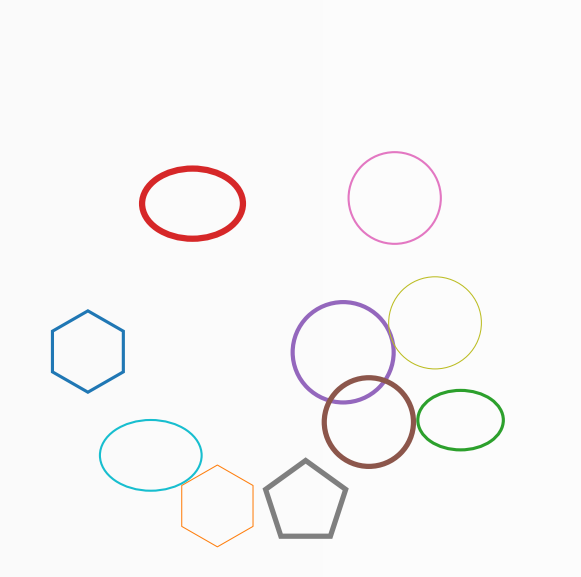[{"shape": "hexagon", "thickness": 1.5, "radius": 0.35, "center": [0.151, 0.39]}, {"shape": "hexagon", "thickness": 0.5, "radius": 0.35, "center": [0.374, 0.123]}, {"shape": "oval", "thickness": 1.5, "radius": 0.37, "center": [0.792, 0.272]}, {"shape": "oval", "thickness": 3, "radius": 0.43, "center": [0.331, 0.646]}, {"shape": "circle", "thickness": 2, "radius": 0.43, "center": [0.59, 0.389]}, {"shape": "circle", "thickness": 2.5, "radius": 0.38, "center": [0.635, 0.268]}, {"shape": "circle", "thickness": 1, "radius": 0.4, "center": [0.679, 0.656]}, {"shape": "pentagon", "thickness": 2.5, "radius": 0.36, "center": [0.526, 0.129]}, {"shape": "circle", "thickness": 0.5, "radius": 0.4, "center": [0.748, 0.44]}, {"shape": "oval", "thickness": 1, "radius": 0.44, "center": [0.259, 0.211]}]